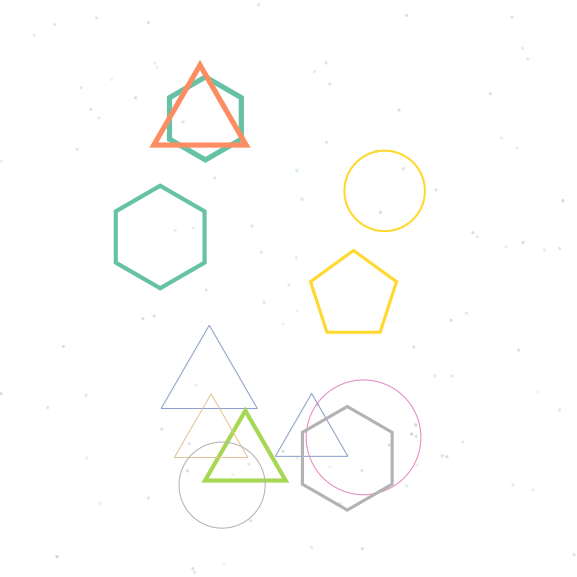[{"shape": "hexagon", "thickness": 2, "radius": 0.44, "center": [0.277, 0.589]}, {"shape": "hexagon", "thickness": 2.5, "radius": 0.36, "center": [0.356, 0.794]}, {"shape": "triangle", "thickness": 2.5, "radius": 0.46, "center": [0.346, 0.794]}, {"shape": "triangle", "thickness": 0.5, "radius": 0.36, "center": [0.54, 0.245]}, {"shape": "triangle", "thickness": 0.5, "radius": 0.48, "center": [0.362, 0.34]}, {"shape": "circle", "thickness": 0.5, "radius": 0.5, "center": [0.629, 0.242]}, {"shape": "triangle", "thickness": 2, "radius": 0.4, "center": [0.425, 0.207]}, {"shape": "circle", "thickness": 1, "radius": 0.35, "center": [0.666, 0.669]}, {"shape": "pentagon", "thickness": 1.5, "radius": 0.39, "center": [0.612, 0.487]}, {"shape": "triangle", "thickness": 0.5, "radius": 0.37, "center": [0.366, 0.244]}, {"shape": "hexagon", "thickness": 1.5, "radius": 0.45, "center": [0.601, 0.206]}, {"shape": "circle", "thickness": 0.5, "radius": 0.37, "center": [0.385, 0.159]}]